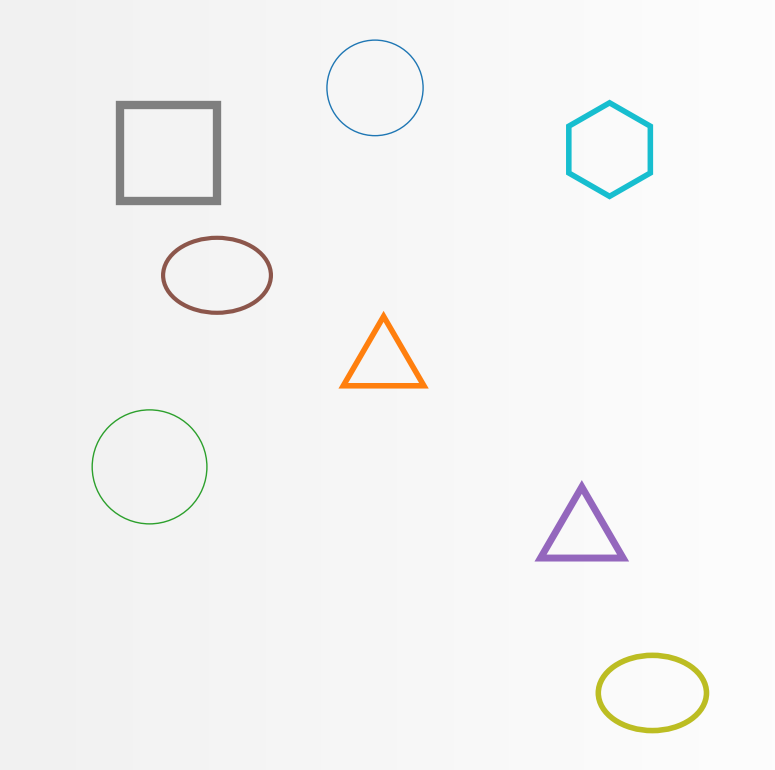[{"shape": "circle", "thickness": 0.5, "radius": 0.31, "center": [0.484, 0.886]}, {"shape": "triangle", "thickness": 2, "radius": 0.3, "center": [0.495, 0.529]}, {"shape": "circle", "thickness": 0.5, "radius": 0.37, "center": [0.193, 0.394]}, {"shape": "triangle", "thickness": 2.5, "radius": 0.31, "center": [0.751, 0.306]}, {"shape": "oval", "thickness": 1.5, "radius": 0.35, "center": [0.28, 0.642]}, {"shape": "square", "thickness": 3, "radius": 0.31, "center": [0.217, 0.802]}, {"shape": "oval", "thickness": 2, "radius": 0.35, "center": [0.842, 0.1]}, {"shape": "hexagon", "thickness": 2, "radius": 0.3, "center": [0.787, 0.806]}]